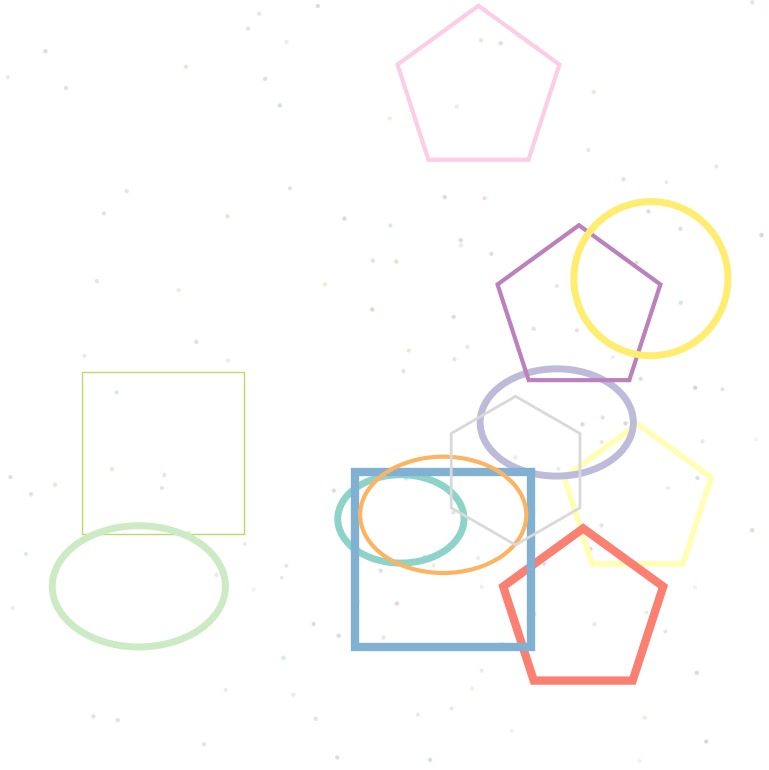[{"shape": "oval", "thickness": 2.5, "radius": 0.41, "center": [0.521, 0.326]}, {"shape": "pentagon", "thickness": 2, "radius": 0.5, "center": [0.828, 0.349]}, {"shape": "oval", "thickness": 2.5, "radius": 0.5, "center": [0.723, 0.451]}, {"shape": "pentagon", "thickness": 3, "radius": 0.55, "center": [0.757, 0.205]}, {"shape": "square", "thickness": 3, "radius": 0.57, "center": [0.575, 0.274]}, {"shape": "oval", "thickness": 1.5, "radius": 0.54, "center": [0.576, 0.331]}, {"shape": "square", "thickness": 0.5, "radius": 0.53, "center": [0.211, 0.412]}, {"shape": "pentagon", "thickness": 1.5, "radius": 0.55, "center": [0.621, 0.882]}, {"shape": "hexagon", "thickness": 1, "radius": 0.48, "center": [0.67, 0.389]}, {"shape": "pentagon", "thickness": 1.5, "radius": 0.56, "center": [0.752, 0.596]}, {"shape": "oval", "thickness": 2.5, "radius": 0.56, "center": [0.18, 0.239]}, {"shape": "circle", "thickness": 2.5, "radius": 0.5, "center": [0.845, 0.638]}]